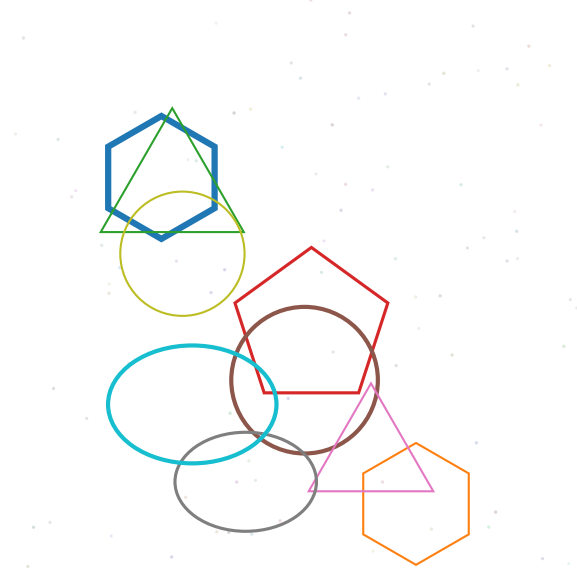[{"shape": "hexagon", "thickness": 3, "radius": 0.53, "center": [0.279, 0.692]}, {"shape": "hexagon", "thickness": 1, "radius": 0.53, "center": [0.72, 0.127]}, {"shape": "triangle", "thickness": 1, "radius": 0.72, "center": [0.298, 0.669]}, {"shape": "pentagon", "thickness": 1.5, "radius": 0.7, "center": [0.539, 0.431]}, {"shape": "circle", "thickness": 2, "radius": 0.63, "center": [0.527, 0.341]}, {"shape": "triangle", "thickness": 1, "radius": 0.62, "center": [0.642, 0.211]}, {"shape": "oval", "thickness": 1.5, "radius": 0.61, "center": [0.425, 0.165]}, {"shape": "circle", "thickness": 1, "radius": 0.54, "center": [0.316, 0.56]}, {"shape": "oval", "thickness": 2, "radius": 0.73, "center": [0.333, 0.299]}]